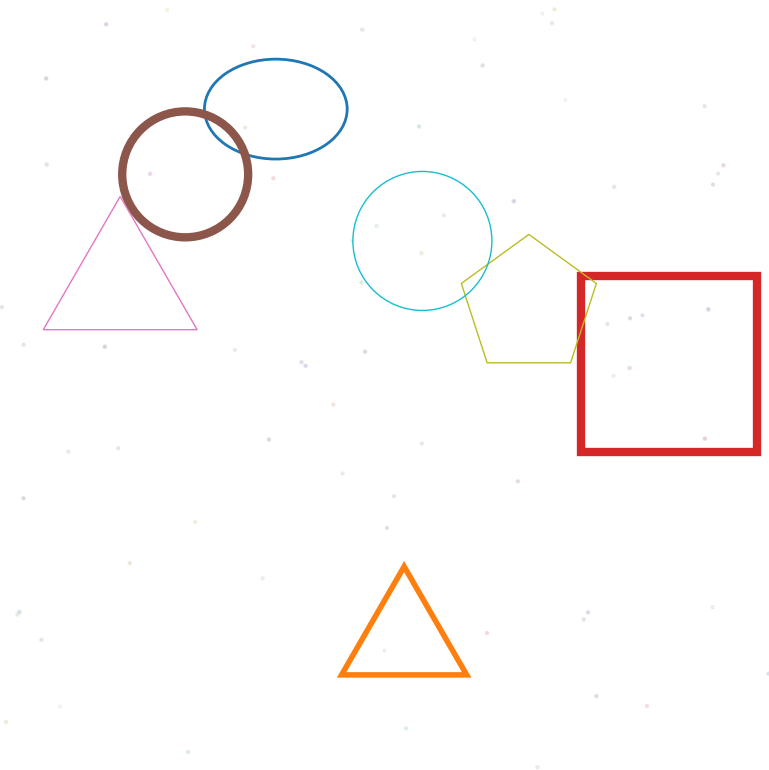[{"shape": "oval", "thickness": 1, "radius": 0.46, "center": [0.358, 0.858]}, {"shape": "triangle", "thickness": 2, "radius": 0.47, "center": [0.525, 0.17]}, {"shape": "square", "thickness": 3, "radius": 0.57, "center": [0.868, 0.527]}, {"shape": "circle", "thickness": 3, "radius": 0.41, "center": [0.24, 0.774]}, {"shape": "triangle", "thickness": 0.5, "radius": 0.58, "center": [0.156, 0.63]}, {"shape": "pentagon", "thickness": 0.5, "radius": 0.46, "center": [0.687, 0.603]}, {"shape": "circle", "thickness": 0.5, "radius": 0.45, "center": [0.549, 0.687]}]